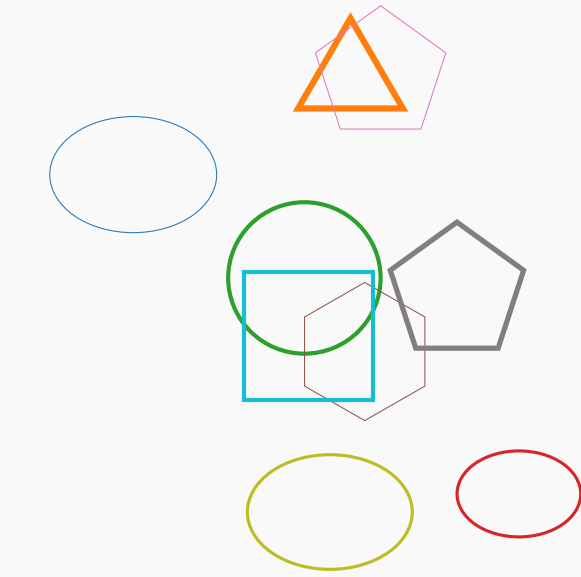[{"shape": "oval", "thickness": 0.5, "radius": 0.72, "center": [0.229, 0.697]}, {"shape": "triangle", "thickness": 3, "radius": 0.52, "center": [0.603, 0.863]}, {"shape": "circle", "thickness": 2, "radius": 0.66, "center": [0.524, 0.518]}, {"shape": "oval", "thickness": 1.5, "radius": 0.53, "center": [0.893, 0.144]}, {"shape": "hexagon", "thickness": 0.5, "radius": 0.6, "center": [0.627, 0.39]}, {"shape": "pentagon", "thickness": 0.5, "radius": 0.59, "center": [0.655, 0.871]}, {"shape": "pentagon", "thickness": 2.5, "radius": 0.6, "center": [0.786, 0.494]}, {"shape": "oval", "thickness": 1.5, "radius": 0.71, "center": [0.567, 0.113]}, {"shape": "square", "thickness": 2, "radius": 0.56, "center": [0.53, 0.418]}]